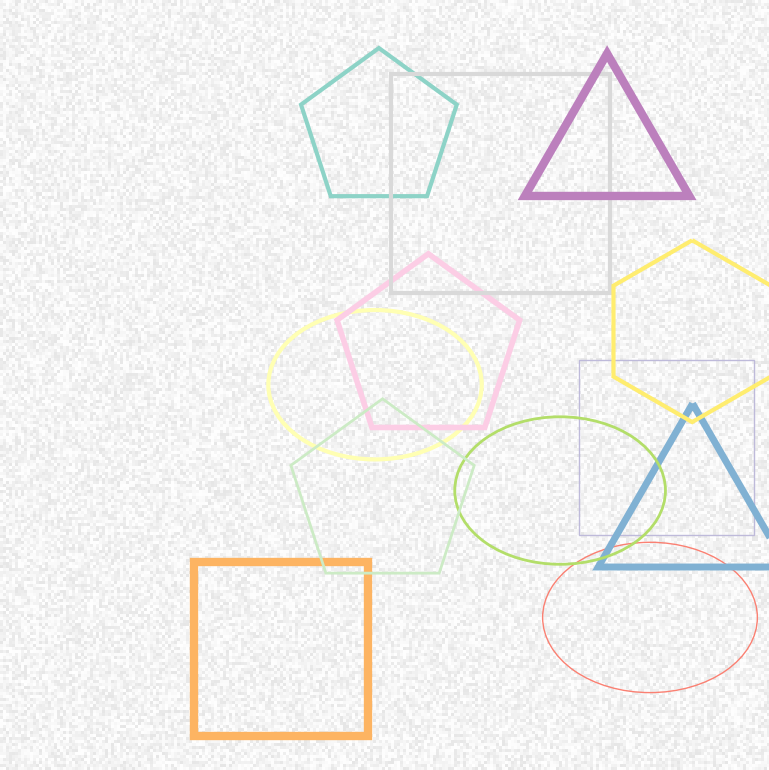[{"shape": "pentagon", "thickness": 1.5, "radius": 0.53, "center": [0.492, 0.831]}, {"shape": "oval", "thickness": 1.5, "radius": 0.69, "center": [0.487, 0.5]}, {"shape": "square", "thickness": 0.5, "radius": 0.57, "center": [0.865, 0.419]}, {"shape": "oval", "thickness": 0.5, "radius": 0.7, "center": [0.844, 0.198]}, {"shape": "triangle", "thickness": 2.5, "radius": 0.71, "center": [0.899, 0.334]}, {"shape": "square", "thickness": 3, "radius": 0.56, "center": [0.364, 0.157]}, {"shape": "oval", "thickness": 1, "radius": 0.68, "center": [0.727, 0.363]}, {"shape": "pentagon", "thickness": 2, "radius": 0.62, "center": [0.556, 0.546]}, {"shape": "square", "thickness": 1.5, "radius": 0.71, "center": [0.65, 0.761]}, {"shape": "triangle", "thickness": 3, "radius": 0.62, "center": [0.788, 0.807]}, {"shape": "pentagon", "thickness": 1, "radius": 0.63, "center": [0.497, 0.357]}, {"shape": "hexagon", "thickness": 1.5, "radius": 0.59, "center": [0.899, 0.57]}]